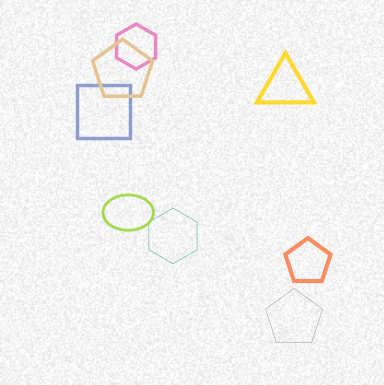[{"shape": "hexagon", "thickness": 0.5, "radius": 0.36, "center": [0.449, 0.387]}, {"shape": "pentagon", "thickness": 3, "radius": 0.31, "center": [0.8, 0.32]}, {"shape": "square", "thickness": 2.5, "radius": 0.34, "center": [0.268, 0.711]}, {"shape": "hexagon", "thickness": 2.5, "radius": 0.29, "center": [0.354, 0.879]}, {"shape": "oval", "thickness": 2, "radius": 0.33, "center": [0.333, 0.448]}, {"shape": "triangle", "thickness": 3, "radius": 0.43, "center": [0.741, 0.777]}, {"shape": "pentagon", "thickness": 2.5, "radius": 0.41, "center": [0.318, 0.816]}, {"shape": "pentagon", "thickness": 0.5, "radius": 0.39, "center": [0.764, 0.173]}]